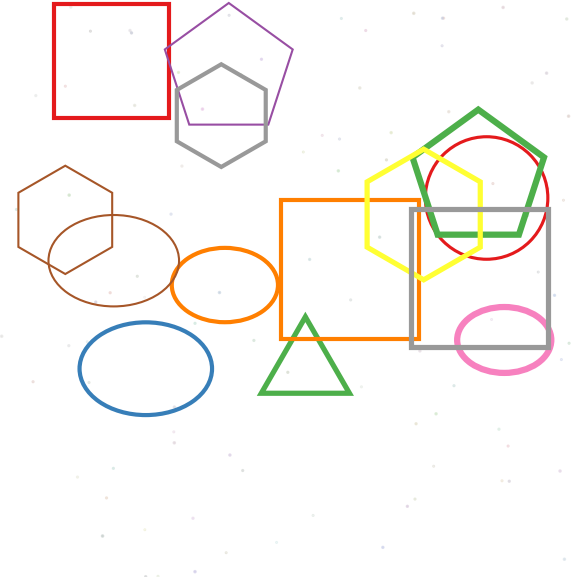[{"shape": "circle", "thickness": 1.5, "radius": 0.53, "center": [0.843, 0.656]}, {"shape": "square", "thickness": 2, "radius": 0.5, "center": [0.193, 0.894]}, {"shape": "oval", "thickness": 2, "radius": 0.57, "center": [0.252, 0.361]}, {"shape": "pentagon", "thickness": 3, "radius": 0.6, "center": [0.828, 0.69]}, {"shape": "triangle", "thickness": 2.5, "radius": 0.44, "center": [0.529, 0.362]}, {"shape": "pentagon", "thickness": 1, "radius": 0.58, "center": [0.396, 0.878]}, {"shape": "oval", "thickness": 2, "radius": 0.46, "center": [0.389, 0.506]}, {"shape": "square", "thickness": 2, "radius": 0.6, "center": [0.606, 0.532]}, {"shape": "hexagon", "thickness": 2.5, "radius": 0.57, "center": [0.734, 0.628]}, {"shape": "hexagon", "thickness": 1, "radius": 0.47, "center": [0.113, 0.618]}, {"shape": "oval", "thickness": 1, "radius": 0.57, "center": [0.197, 0.548]}, {"shape": "oval", "thickness": 3, "radius": 0.41, "center": [0.873, 0.41]}, {"shape": "square", "thickness": 2.5, "radius": 0.6, "center": [0.83, 0.517]}, {"shape": "hexagon", "thickness": 2, "radius": 0.44, "center": [0.383, 0.799]}]